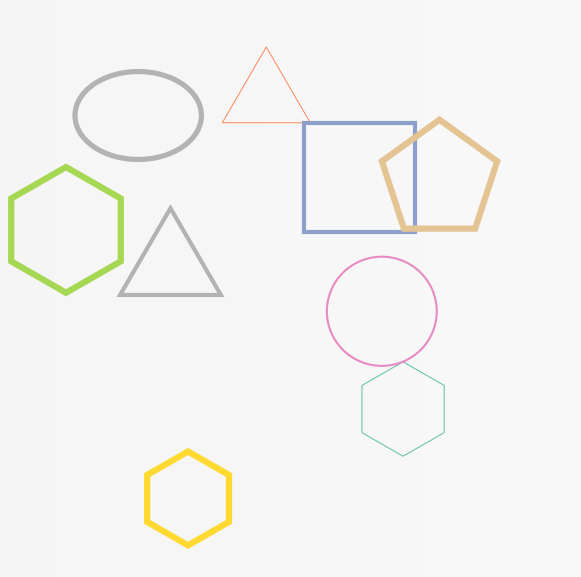[{"shape": "hexagon", "thickness": 0.5, "radius": 0.41, "center": [0.693, 0.291]}, {"shape": "triangle", "thickness": 0.5, "radius": 0.44, "center": [0.458, 0.83]}, {"shape": "square", "thickness": 2, "radius": 0.47, "center": [0.618, 0.692]}, {"shape": "circle", "thickness": 1, "radius": 0.47, "center": [0.657, 0.46]}, {"shape": "hexagon", "thickness": 3, "radius": 0.54, "center": [0.114, 0.601]}, {"shape": "hexagon", "thickness": 3, "radius": 0.41, "center": [0.324, 0.136]}, {"shape": "pentagon", "thickness": 3, "radius": 0.52, "center": [0.756, 0.688]}, {"shape": "oval", "thickness": 2.5, "radius": 0.54, "center": [0.238, 0.799]}, {"shape": "triangle", "thickness": 2, "radius": 0.5, "center": [0.293, 0.538]}]